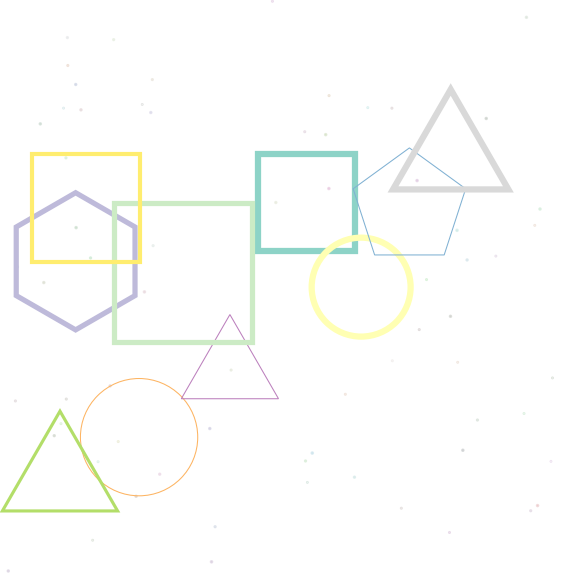[{"shape": "square", "thickness": 3, "radius": 0.42, "center": [0.53, 0.649]}, {"shape": "circle", "thickness": 3, "radius": 0.43, "center": [0.625, 0.502]}, {"shape": "hexagon", "thickness": 2.5, "radius": 0.59, "center": [0.131, 0.547]}, {"shape": "pentagon", "thickness": 0.5, "radius": 0.51, "center": [0.709, 0.641]}, {"shape": "circle", "thickness": 0.5, "radius": 0.51, "center": [0.241, 0.242]}, {"shape": "triangle", "thickness": 1.5, "radius": 0.58, "center": [0.104, 0.172]}, {"shape": "triangle", "thickness": 3, "radius": 0.58, "center": [0.78, 0.729]}, {"shape": "triangle", "thickness": 0.5, "radius": 0.49, "center": [0.398, 0.357]}, {"shape": "square", "thickness": 2.5, "radius": 0.6, "center": [0.316, 0.527]}, {"shape": "square", "thickness": 2, "radius": 0.47, "center": [0.149, 0.639]}]